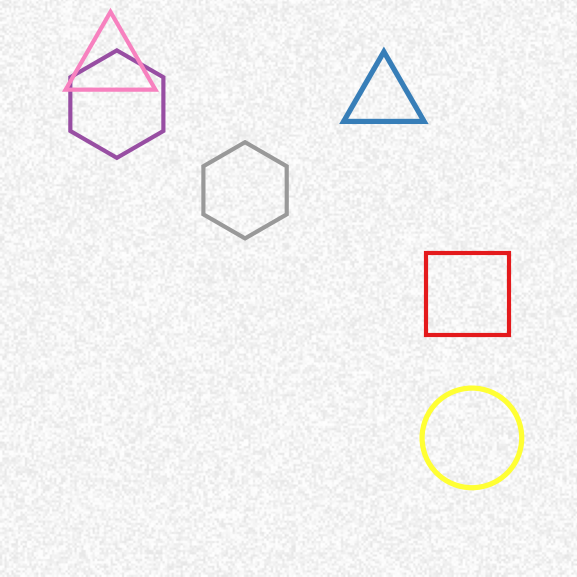[{"shape": "square", "thickness": 2, "radius": 0.36, "center": [0.809, 0.49]}, {"shape": "triangle", "thickness": 2.5, "radius": 0.4, "center": [0.665, 0.829]}, {"shape": "hexagon", "thickness": 2, "radius": 0.47, "center": [0.202, 0.819]}, {"shape": "circle", "thickness": 2.5, "radius": 0.43, "center": [0.817, 0.241]}, {"shape": "triangle", "thickness": 2, "radius": 0.45, "center": [0.191, 0.889]}, {"shape": "hexagon", "thickness": 2, "radius": 0.42, "center": [0.424, 0.67]}]